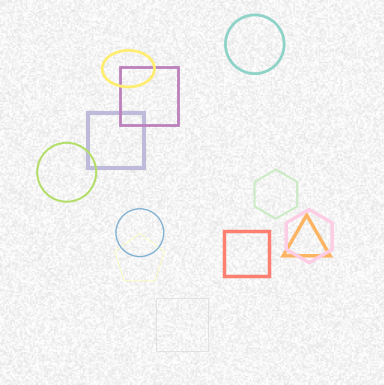[{"shape": "circle", "thickness": 2, "radius": 0.38, "center": [0.662, 0.885]}, {"shape": "pentagon", "thickness": 0.5, "radius": 0.34, "center": [0.363, 0.326]}, {"shape": "square", "thickness": 3, "radius": 0.36, "center": [0.302, 0.635]}, {"shape": "square", "thickness": 2.5, "radius": 0.29, "center": [0.64, 0.342]}, {"shape": "circle", "thickness": 1, "radius": 0.31, "center": [0.363, 0.396]}, {"shape": "triangle", "thickness": 2.5, "radius": 0.35, "center": [0.797, 0.371]}, {"shape": "circle", "thickness": 1.5, "radius": 0.38, "center": [0.173, 0.553]}, {"shape": "hexagon", "thickness": 2.5, "radius": 0.34, "center": [0.803, 0.387]}, {"shape": "square", "thickness": 0.5, "radius": 0.34, "center": [0.473, 0.157]}, {"shape": "square", "thickness": 2, "radius": 0.38, "center": [0.386, 0.75]}, {"shape": "hexagon", "thickness": 1.5, "radius": 0.32, "center": [0.716, 0.496]}, {"shape": "oval", "thickness": 2, "radius": 0.34, "center": [0.333, 0.822]}]